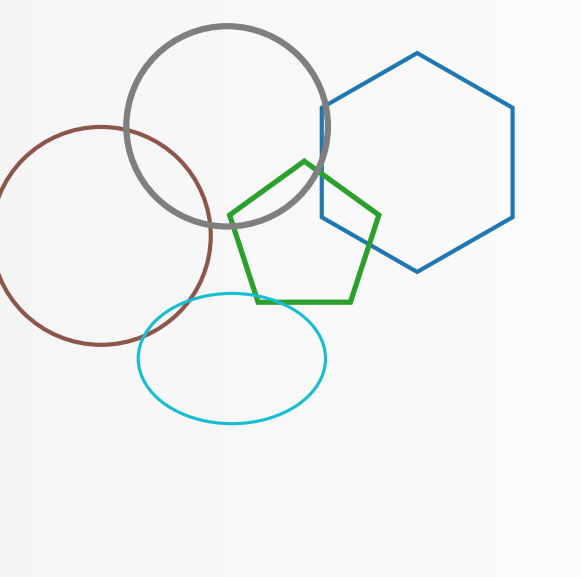[{"shape": "hexagon", "thickness": 2, "radius": 0.95, "center": [0.718, 0.718]}, {"shape": "pentagon", "thickness": 2.5, "radius": 0.68, "center": [0.523, 0.585]}, {"shape": "circle", "thickness": 2, "radius": 0.94, "center": [0.174, 0.591]}, {"shape": "circle", "thickness": 3, "radius": 0.87, "center": [0.391, 0.78]}, {"shape": "oval", "thickness": 1.5, "radius": 0.81, "center": [0.399, 0.378]}]